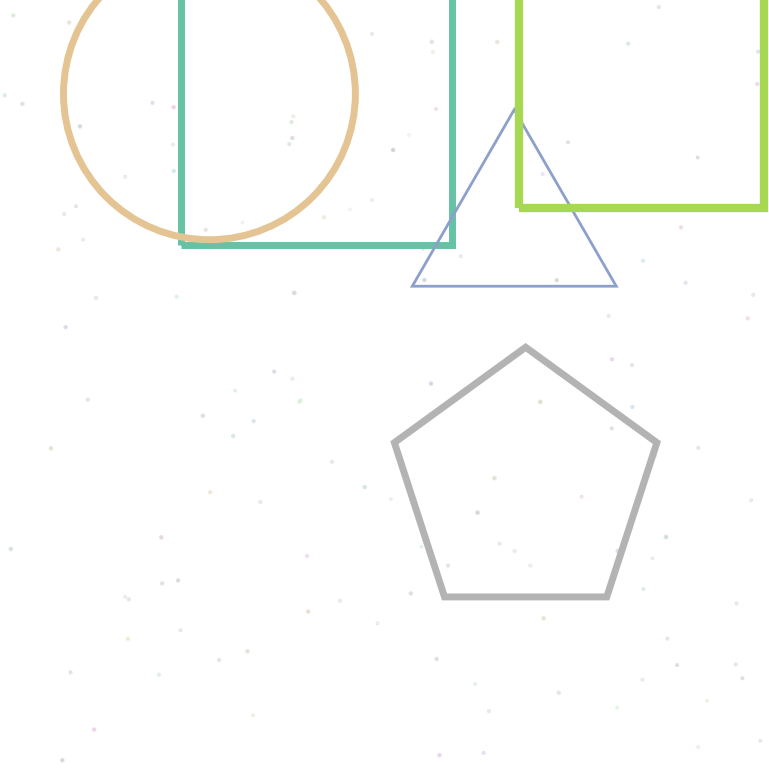[{"shape": "square", "thickness": 2.5, "radius": 0.88, "center": [0.411, 0.859]}, {"shape": "triangle", "thickness": 1, "radius": 0.76, "center": [0.668, 0.705]}, {"shape": "square", "thickness": 3, "radius": 0.8, "center": [0.833, 0.89]}, {"shape": "circle", "thickness": 2.5, "radius": 0.95, "center": [0.272, 0.878]}, {"shape": "pentagon", "thickness": 2.5, "radius": 0.9, "center": [0.683, 0.37]}]